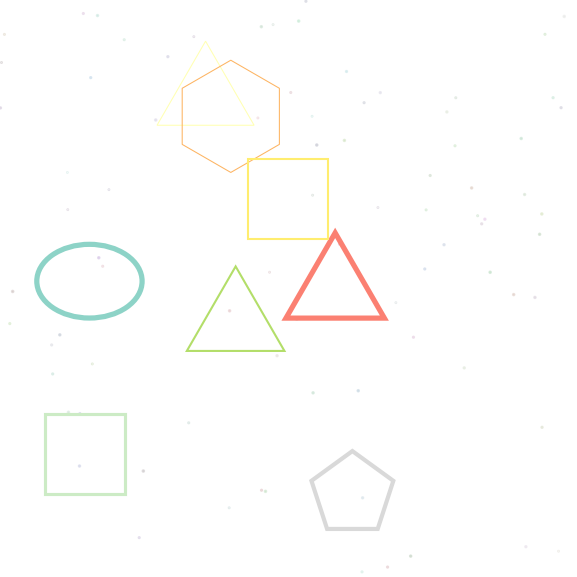[{"shape": "oval", "thickness": 2.5, "radius": 0.46, "center": [0.155, 0.512]}, {"shape": "triangle", "thickness": 0.5, "radius": 0.49, "center": [0.356, 0.831]}, {"shape": "triangle", "thickness": 2.5, "radius": 0.49, "center": [0.58, 0.497]}, {"shape": "hexagon", "thickness": 0.5, "radius": 0.49, "center": [0.4, 0.798]}, {"shape": "triangle", "thickness": 1, "radius": 0.49, "center": [0.408, 0.44]}, {"shape": "pentagon", "thickness": 2, "radius": 0.37, "center": [0.61, 0.144]}, {"shape": "square", "thickness": 1.5, "radius": 0.35, "center": [0.147, 0.213]}, {"shape": "square", "thickness": 1, "radius": 0.35, "center": [0.499, 0.655]}]